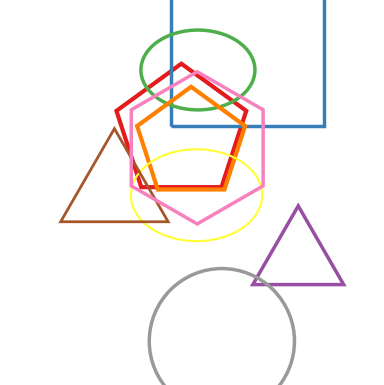[{"shape": "pentagon", "thickness": 3, "radius": 0.89, "center": [0.471, 0.657]}, {"shape": "square", "thickness": 2.5, "radius": 0.99, "center": [0.643, 0.871]}, {"shape": "oval", "thickness": 2.5, "radius": 0.74, "center": [0.514, 0.818]}, {"shape": "triangle", "thickness": 2.5, "radius": 0.68, "center": [0.775, 0.329]}, {"shape": "pentagon", "thickness": 3, "radius": 0.74, "center": [0.496, 0.627]}, {"shape": "oval", "thickness": 1.5, "radius": 0.85, "center": [0.51, 0.493]}, {"shape": "triangle", "thickness": 2, "radius": 0.81, "center": [0.297, 0.505]}, {"shape": "hexagon", "thickness": 2.5, "radius": 0.99, "center": [0.512, 0.616]}, {"shape": "circle", "thickness": 2.5, "radius": 0.94, "center": [0.576, 0.114]}]